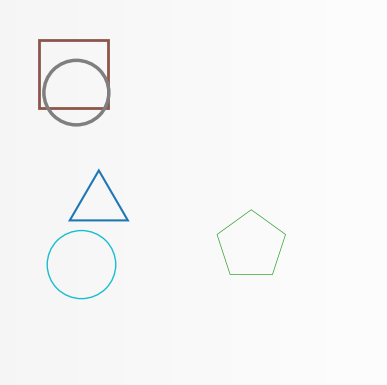[{"shape": "triangle", "thickness": 1.5, "radius": 0.43, "center": [0.255, 0.471]}, {"shape": "pentagon", "thickness": 0.5, "radius": 0.46, "center": [0.648, 0.362]}, {"shape": "square", "thickness": 2, "radius": 0.45, "center": [0.19, 0.808]}, {"shape": "circle", "thickness": 2.5, "radius": 0.42, "center": [0.197, 0.759]}, {"shape": "circle", "thickness": 1, "radius": 0.44, "center": [0.21, 0.313]}]